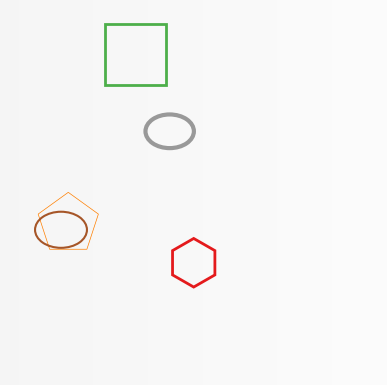[{"shape": "hexagon", "thickness": 2, "radius": 0.32, "center": [0.5, 0.318]}, {"shape": "square", "thickness": 2, "radius": 0.4, "center": [0.351, 0.858]}, {"shape": "pentagon", "thickness": 0.5, "radius": 0.41, "center": [0.176, 0.419]}, {"shape": "oval", "thickness": 1.5, "radius": 0.33, "center": [0.157, 0.403]}, {"shape": "oval", "thickness": 3, "radius": 0.31, "center": [0.438, 0.659]}]